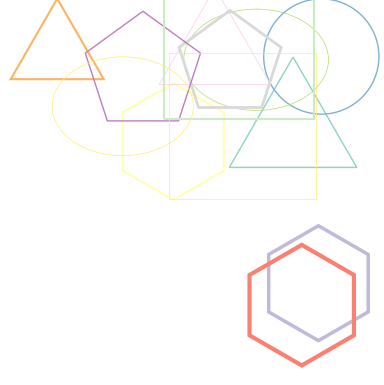[{"shape": "triangle", "thickness": 1, "radius": 0.96, "center": [0.761, 0.661]}, {"shape": "hexagon", "thickness": 1.5, "radius": 0.76, "center": [0.45, 0.632]}, {"shape": "hexagon", "thickness": 2.5, "radius": 0.75, "center": [0.827, 0.264]}, {"shape": "hexagon", "thickness": 3, "radius": 0.78, "center": [0.784, 0.207]}, {"shape": "circle", "thickness": 1, "radius": 0.75, "center": [0.835, 0.853]}, {"shape": "triangle", "thickness": 1.5, "radius": 0.7, "center": [0.149, 0.864]}, {"shape": "oval", "thickness": 0.5, "radius": 0.94, "center": [0.665, 0.845]}, {"shape": "triangle", "thickness": 0.5, "radius": 0.84, "center": [0.558, 0.865]}, {"shape": "pentagon", "thickness": 2, "radius": 0.7, "center": [0.598, 0.834]}, {"shape": "pentagon", "thickness": 1, "radius": 0.79, "center": [0.371, 0.813]}, {"shape": "square", "thickness": 1.5, "radius": 0.97, "center": [0.621, 0.886]}, {"shape": "square", "thickness": 0.5, "radius": 0.95, "center": [0.631, 0.673]}, {"shape": "oval", "thickness": 0.5, "radius": 0.92, "center": [0.319, 0.724]}]